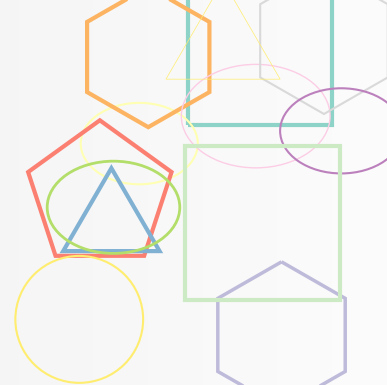[{"shape": "square", "thickness": 3, "radius": 0.93, "center": [0.671, 0.862]}, {"shape": "oval", "thickness": 1.5, "radius": 0.76, "center": [0.359, 0.627]}, {"shape": "hexagon", "thickness": 2.5, "radius": 0.95, "center": [0.726, 0.13]}, {"shape": "pentagon", "thickness": 3, "radius": 0.97, "center": [0.258, 0.493]}, {"shape": "triangle", "thickness": 3, "radius": 0.72, "center": [0.287, 0.42]}, {"shape": "hexagon", "thickness": 3, "radius": 0.91, "center": [0.383, 0.852]}, {"shape": "oval", "thickness": 2, "radius": 0.86, "center": [0.293, 0.462]}, {"shape": "oval", "thickness": 1, "radius": 0.96, "center": [0.66, 0.698]}, {"shape": "hexagon", "thickness": 1.5, "radius": 0.95, "center": [0.836, 0.894]}, {"shape": "oval", "thickness": 1.5, "radius": 0.79, "center": [0.881, 0.66]}, {"shape": "square", "thickness": 3, "radius": 1.0, "center": [0.678, 0.42]}, {"shape": "triangle", "thickness": 0.5, "radius": 0.85, "center": [0.576, 0.879]}, {"shape": "circle", "thickness": 1.5, "radius": 0.82, "center": [0.205, 0.17]}]